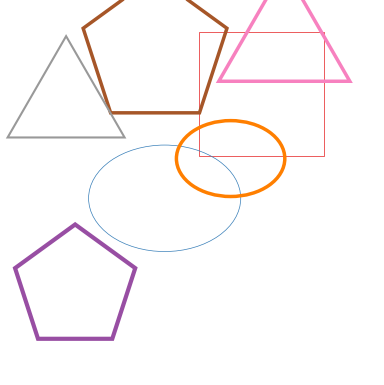[{"shape": "square", "thickness": 0.5, "radius": 0.81, "center": [0.679, 0.757]}, {"shape": "oval", "thickness": 0.5, "radius": 0.99, "center": [0.428, 0.485]}, {"shape": "pentagon", "thickness": 3, "radius": 0.82, "center": [0.195, 0.253]}, {"shape": "oval", "thickness": 2.5, "radius": 0.7, "center": [0.599, 0.588]}, {"shape": "pentagon", "thickness": 2.5, "radius": 0.98, "center": [0.403, 0.866]}, {"shape": "triangle", "thickness": 2.5, "radius": 0.98, "center": [0.738, 0.887]}, {"shape": "triangle", "thickness": 1.5, "radius": 0.88, "center": [0.172, 0.731]}]